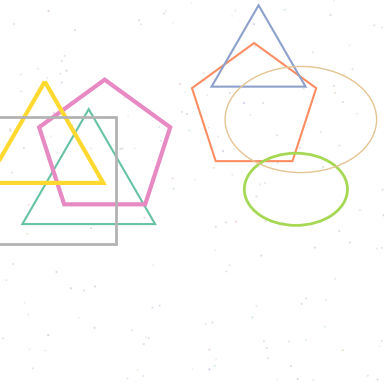[{"shape": "triangle", "thickness": 1.5, "radius": 0.99, "center": [0.231, 0.517]}, {"shape": "pentagon", "thickness": 1.5, "radius": 0.85, "center": [0.66, 0.719]}, {"shape": "triangle", "thickness": 1.5, "radius": 0.7, "center": [0.672, 0.845]}, {"shape": "pentagon", "thickness": 3, "radius": 0.89, "center": [0.272, 0.614]}, {"shape": "oval", "thickness": 2, "radius": 0.67, "center": [0.769, 0.508]}, {"shape": "triangle", "thickness": 3, "radius": 0.88, "center": [0.116, 0.613]}, {"shape": "oval", "thickness": 1, "radius": 0.98, "center": [0.781, 0.69]}, {"shape": "square", "thickness": 2, "radius": 0.82, "center": [0.136, 0.531]}]